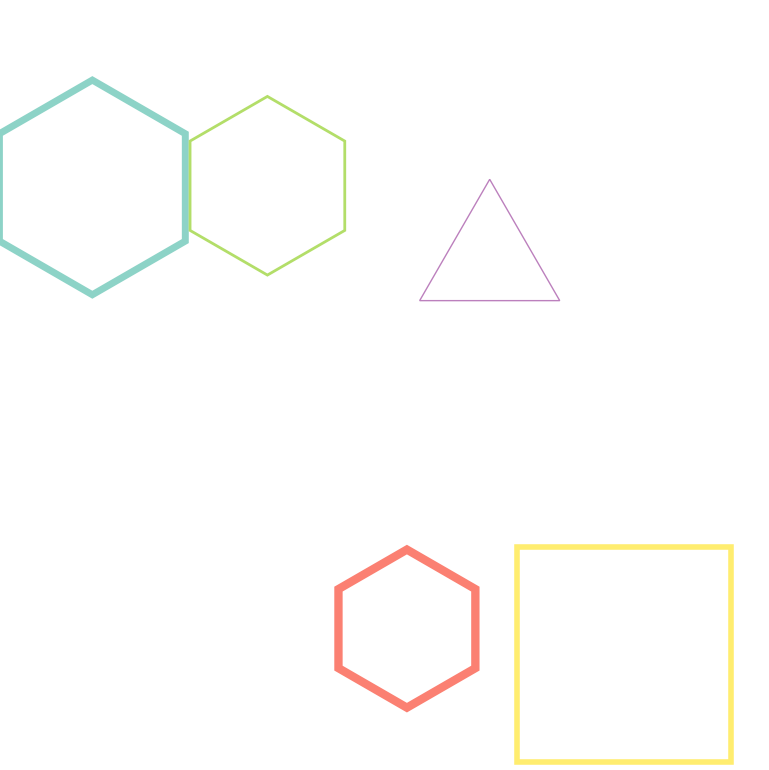[{"shape": "hexagon", "thickness": 2.5, "radius": 0.7, "center": [0.12, 0.757]}, {"shape": "hexagon", "thickness": 3, "radius": 0.51, "center": [0.528, 0.184]}, {"shape": "hexagon", "thickness": 1, "radius": 0.58, "center": [0.347, 0.759]}, {"shape": "triangle", "thickness": 0.5, "radius": 0.53, "center": [0.636, 0.662]}, {"shape": "square", "thickness": 2, "radius": 0.7, "center": [0.811, 0.15]}]